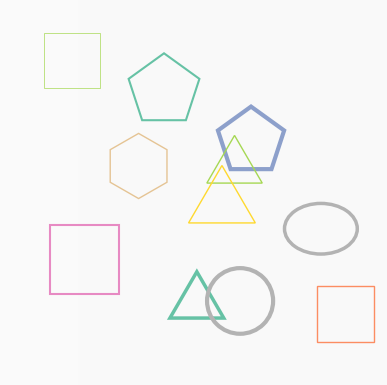[{"shape": "pentagon", "thickness": 1.5, "radius": 0.48, "center": [0.423, 0.765]}, {"shape": "triangle", "thickness": 2.5, "radius": 0.4, "center": [0.508, 0.214]}, {"shape": "square", "thickness": 1, "radius": 0.37, "center": [0.892, 0.185]}, {"shape": "pentagon", "thickness": 3, "radius": 0.45, "center": [0.648, 0.633]}, {"shape": "square", "thickness": 1.5, "radius": 0.45, "center": [0.218, 0.325]}, {"shape": "triangle", "thickness": 1, "radius": 0.41, "center": [0.605, 0.566]}, {"shape": "square", "thickness": 0.5, "radius": 0.36, "center": [0.186, 0.844]}, {"shape": "triangle", "thickness": 1, "radius": 0.5, "center": [0.573, 0.471]}, {"shape": "hexagon", "thickness": 1, "radius": 0.42, "center": [0.358, 0.569]}, {"shape": "oval", "thickness": 2.5, "radius": 0.47, "center": [0.828, 0.406]}, {"shape": "circle", "thickness": 3, "radius": 0.43, "center": [0.62, 0.218]}]